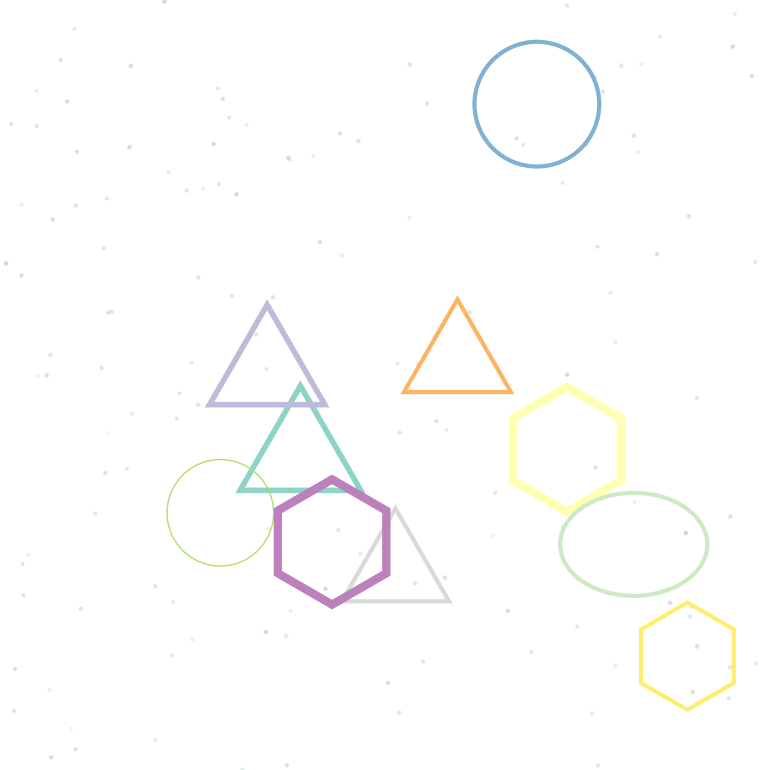[{"shape": "triangle", "thickness": 2, "radius": 0.45, "center": [0.39, 0.408]}, {"shape": "hexagon", "thickness": 3, "radius": 0.4, "center": [0.736, 0.416]}, {"shape": "triangle", "thickness": 2, "radius": 0.43, "center": [0.347, 0.518]}, {"shape": "circle", "thickness": 1.5, "radius": 0.41, "center": [0.697, 0.865]}, {"shape": "triangle", "thickness": 1.5, "radius": 0.4, "center": [0.594, 0.531]}, {"shape": "circle", "thickness": 0.5, "radius": 0.35, "center": [0.286, 0.334]}, {"shape": "triangle", "thickness": 1.5, "radius": 0.4, "center": [0.514, 0.259]}, {"shape": "hexagon", "thickness": 3, "radius": 0.41, "center": [0.431, 0.296]}, {"shape": "oval", "thickness": 1.5, "radius": 0.48, "center": [0.823, 0.293]}, {"shape": "hexagon", "thickness": 1.5, "radius": 0.35, "center": [0.893, 0.148]}]